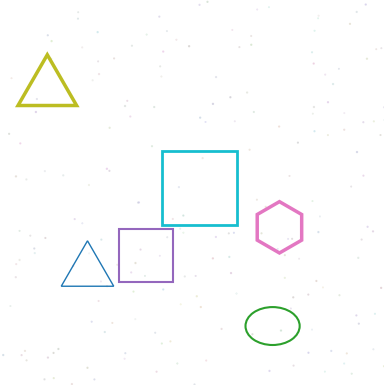[{"shape": "triangle", "thickness": 1, "radius": 0.39, "center": [0.227, 0.296]}, {"shape": "oval", "thickness": 1.5, "radius": 0.35, "center": [0.708, 0.153]}, {"shape": "square", "thickness": 1.5, "radius": 0.35, "center": [0.38, 0.336]}, {"shape": "hexagon", "thickness": 2.5, "radius": 0.33, "center": [0.726, 0.41]}, {"shape": "triangle", "thickness": 2.5, "radius": 0.44, "center": [0.123, 0.77]}, {"shape": "square", "thickness": 2, "radius": 0.48, "center": [0.518, 0.512]}]